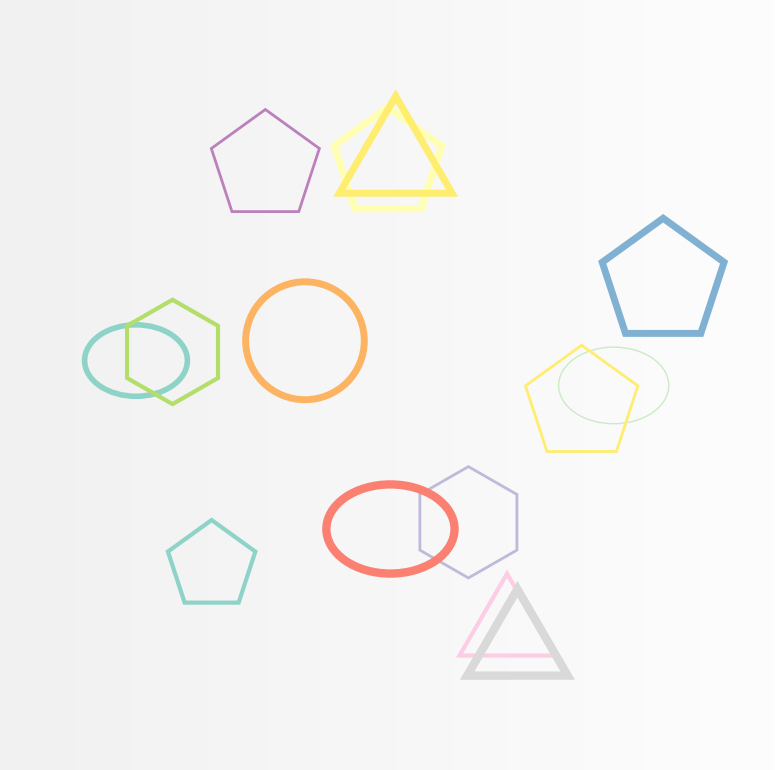[{"shape": "pentagon", "thickness": 1.5, "radius": 0.3, "center": [0.273, 0.265]}, {"shape": "oval", "thickness": 2, "radius": 0.33, "center": [0.175, 0.532]}, {"shape": "pentagon", "thickness": 2.5, "radius": 0.36, "center": [0.501, 0.788]}, {"shape": "hexagon", "thickness": 1, "radius": 0.36, "center": [0.604, 0.322]}, {"shape": "oval", "thickness": 3, "radius": 0.41, "center": [0.504, 0.313]}, {"shape": "pentagon", "thickness": 2.5, "radius": 0.41, "center": [0.856, 0.634]}, {"shape": "circle", "thickness": 2.5, "radius": 0.38, "center": [0.394, 0.557]}, {"shape": "hexagon", "thickness": 1.5, "radius": 0.34, "center": [0.223, 0.543]}, {"shape": "triangle", "thickness": 1.5, "radius": 0.35, "center": [0.654, 0.184]}, {"shape": "triangle", "thickness": 3, "radius": 0.37, "center": [0.668, 0.16]}, {"shape": "pentagon", "thickness": 1, "radius": 0.37, "center": [0.342, 0.784]}, {"shape": "oval", "thickness": 0.5, "radius": 0.36, "center": [0.792, 0.499]}, {"shape": "triangle", "thickness": 2.5, "radius": 0.42, "center": [0.511, 0.791]}, {"shape": "pentagon", "thickness": 1, "radius": 0.38, "center": [0.751, 0.475]}]